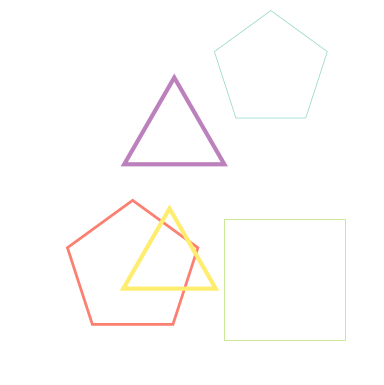[{"shape": "pentagon", "thickness": 0.5, "radius": 0.77, "center": [0.703, 0.818]}, {"shape": "pentagon", "thickness": 2, "radius": 0.89, "center": [0.345, 0.302]}, {"shape": "square", "thickness": 0.5, "radius": 0.79, "center": [0.738, 0.273]}, {"shape": "triangle", "thickness": 3, "radius": 0.75, "center": [0.453, 0.648]}, {"shape": "triangle", "thickness": 3, "radius": 0.69, "center": [0.44, 0.32]}]